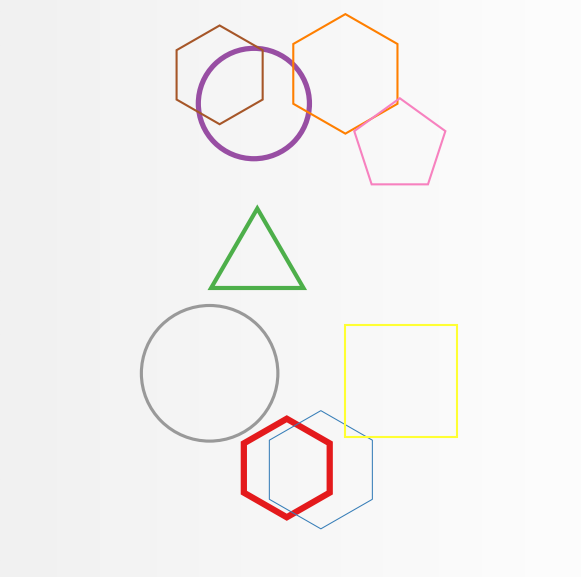[{"shape": "hexagon", "thickness": 3, "radius": 0.43, "center": [0.493, 0.189]}, {"shape": "hexagon", "thickness": 0.5, "radius": 0.51, "center": [0.552, 0.186]}, {"shape": "triangle", "thickness": 2, "radius": 0.46, "center": [0.443, 0.546]}, {"shape": "circle", "thickness": 2.5, "radius": 0.48, "center": [0.437, 0.82]}, {"shape": "hexagon", "thickness": 1, "radius": 0.52, "center": [0.594, 0.871]}, {"shape": "square", "thickness": 1, "radius": 0.49, "center": [0.69, 0.339]}, {"shape": "hexagon", "thickness": 1, "radius": 0.43, "center": [0.378, 0.87]}, {"shape": "pentagon", "thickness": 1, "radius": 0.41, "center": [0.688, 0.747]}, {"shape": "circle", "thickness": 1.5, "radius": 0.59, "center": [0.361, 0.353]}]